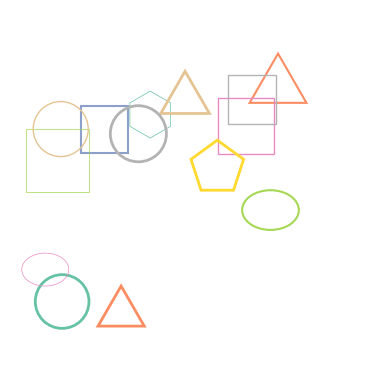[{"shape": "circle", "thickness": 2, "radius": 0.35, "center": [0.161, 0.217]}, {"shape": "hexagon", "thickness": 0.5, "radius": 0.3, "center": [0.39, 0.702]}, {"shape": "triangle", "thickness": 1.5, "radius": 0.43, "center": [0.722, 0.775]}, {"shape": "triangle", "thickness": 2, "radius": 0.35, "center": [0.315, 0.188]}, {"shape": "square", "thickness": 1.5, "radius": 0.31, "center": [0.271, 0.664]}, {"shape": "square", "thickness": 1, "radius": 0.36, "center": [0.64, 0.674]}, {"shape": "oval", "thickness": 0.5, "radius": 0.31, "center": [0.118, 0.3]}, {"shape": "oval", "thickness": 1.5, "radius": 0.37, "center": [0.703, 0.454]}, {"shape": "square", "thickness": 0.5, "radius": 0.41, "center": [0.149, 0.583]}, {"shape": "pentagon", "thickness": 2, "radius": 0.36, "center": [0.564, 0.564]}, {"shape": "triangle", "thickness": 2, "radius": 0.37, "center": [0.481, 0.742]}, {"shape": "circle", "thickness": 1, "radius": 0.36, "center": [0.158, 0.665]}, {"shape": "square", "thickness": 1, "radius": 0.31, "center": [0.654, 0.742]}, {"shape": "circle", "thickness": 2, "radius": 0.36, "center": [0.359, 0.653]}]